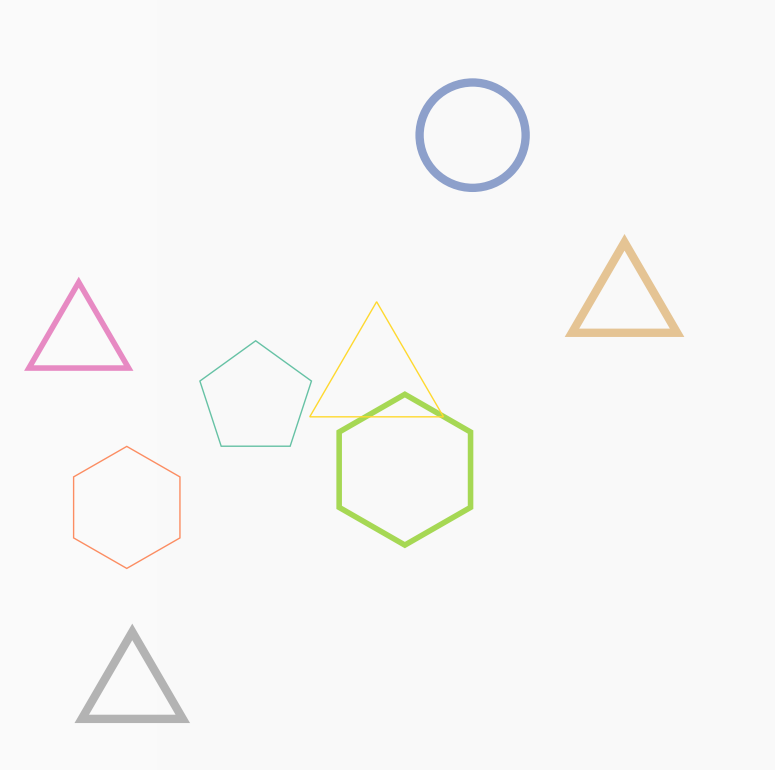[{"shape": "pentagon", "thickness": 0.5, "radius": 0.38, "center": [0.33, 0.482]}, {"shape": "hexagon", "thickness": 0.5, "radius": 0.4, "center": [0.164, 0.341]}, {"shape": "circle", "thickness": 3, "radius": 0.34, "center": [0.61, 0.824]}, {"shape": "triangle", "thickness": 2, "radius": 0.37, "center": [0.102, 0.559]}, {"shape": "hexagon", "thickness": 2, "radius": 0.49, "center": [0.522, 0.39]}, {"shape": "triangle", "thickness": 0.5, "radius": 0.5, "center": [0.486, 0.508]}, {"shape": "triangle", "thickness": 3, "radius": 0.39, "center": [0.806, 0.607]}, {"shape": "triangle", "thickness": 3, "radius": 0.38, "center": [0.171, 0.104]}]